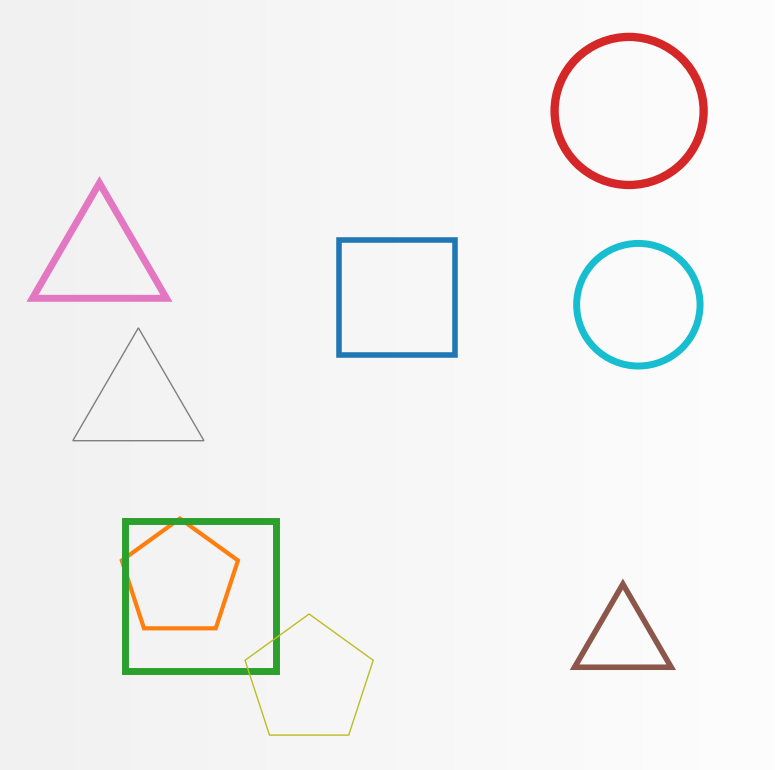[{"shape": "square", "thickness": 2, "radius": 0.37, "center": [0.513, 0.614]}, {"shape": "pentagon", "thickness": 1.5, "radius": 0.39, "center": [0.232, 0.248]}, {"shape": "square", "thickness": 2.5, "radius": 0.49, "center": [0.259, 0.226]}, {"shape": "circle", "thickness": 3, "radius": 0.48, "center": [0.812, 0.856]}, {"shape": "triangle", "thickness": 2, "radius": 0.36, "center": [0.804, 0.169]}, {"shape": "triangle", "thickness": 2.5, "radius": 0.5, "center": [0.128, 0.662]}, {"shape": "triangle", "thickness": 0.5, "radius": 0.49, "center": [0.179, 0.477]}, {"shape": "pentagon", "thickness": 0.5, "radius": 0.43, "center": [0.399, 0.116]}, {"shape": "circle", "thickness": 2.5, "radius": 0.4, "center": [0.824, 0.604]}]